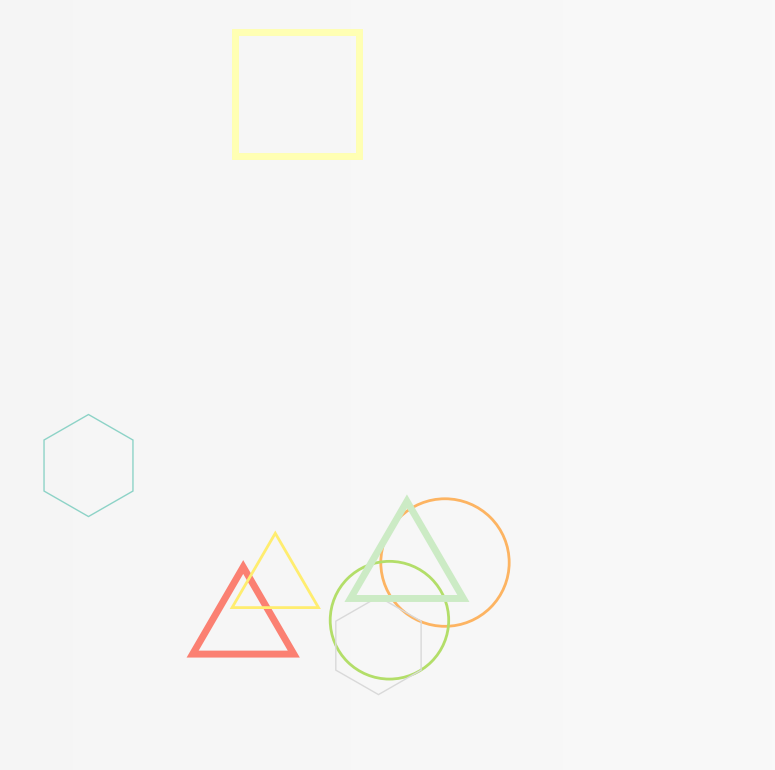[{"shape": "hexagon", "thickness": 0.5, "radius": 0.33, "center": [0.114, 0.395]}, {"shape": "square", "thickness": 2.5, "radius": 0.4, "center": [0.384, 0.878]}, {"shape": "triangle", "thickness": 2.5, "radius": 0.38, "center": [0.314, 0.188]}, {"shape": "circle", "thickness": 1, "radius": 0.41, "center": [0.574, 0.269]}, {"shape": "circle", "thickness": 1, "radius": 0.38, "center": [0.503, 0.195]}, {"shape": "hexagon", "thickness": 0.5, "radius": 0.32, "center": [0.488, 0.161]}, {"shape": "triangle", "thickness": 2.5, "radius": 0.42, "center": [0.525, 0.265]}, {"shape": "triangle", "thickness": 1, "radius": 0.32, "center": [0.355, 0.243]}]